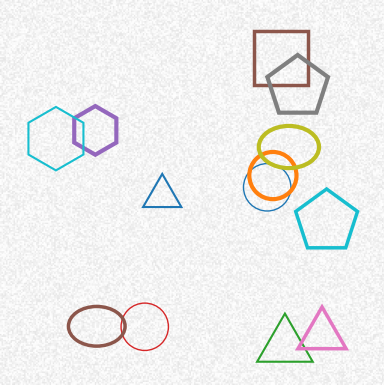[{"shape": "circle", "thickness": 1, "radius": 0.31, "center": [0.694, 0.514]}, {"shape": "triangle", "thickness": 1.5, "radius": 0.29, "center": [0.421, 0.491]}, {"shape": "circle", "thickness": 3, "radius": 0.31, "center": [0.709, 0.544]}, {"shape": "triangle", "thickness": 1.5, "radius": 0.42, "center": [0.74, 0.102]}, {"shape": "circle", "thickness": 1, "radius": 0.31, "center": [0.376, 0.151]}, {"shape": "hexagon", "thickness": 3, "radius": 0.32, "center": [0.248, 0.661]}, {"shape": "square", "thickness": 2.5, "radius": 0.35, "center": [0.73, 0.849]}, {"shape": "oval", "thickness": 2.5, "radius": 0.37, "center": [0.251, 0.152]}, {"shape": "triangle", "thickness": 2.5, "radius": 0.36, "center": [0.836, 0.13]}, {"shape": "pentagon", "thickness": 3, "radius": 0.41, "center": [0.773, 0.774]}, {"shape": "oval", "thickness": 3, "radius": 0.39, "center": [0.75, 0.618]}, {"shape": "pentagon", "thickness": 2.5, "radius": 0.42, "center": [0.848, 0.425]}, {"shape": "hexagon", "thickness": 1.5, "radius": 0.41, "center": [0.145, 0.64]}]